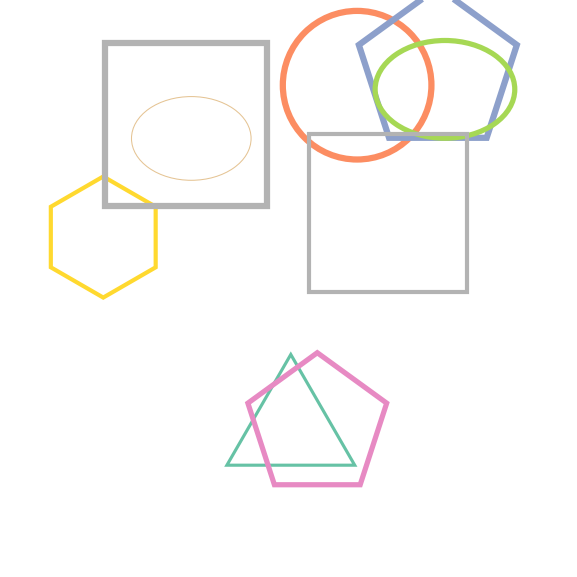[{"shape": "triangle", "thickness": 1.5, "radius": 0.64, "center": [0.504, 0.257]}, {"shape": "circle", "thickness": 3, "radius": 0.64, "center": [0.618, 0.852]}, {"shape": "pentagon", "thickness": 3, "radius": 0.72, "center": [0.758, 0.877]}, {"shape": "pentagon", "thickness": 2.5, "radius": 0.63, "center": [0.549, 0.262]}, {"shape": "oval", "thickness": 2.5, "radius": 0.6, "center": [0.77, 0.844]}, {"shape": "hexagon", "thickness": 2, "radius": 0.52, "center": [0.179, 0.589]}, {"shape": "oval", "thickness": 0.5, "radius": 0.52, "center": [0.331, 0.759]}, {"shape": "square", "thickness": 2, "radius": 0.68, "center": [0.672, 0.63]}, {"shape": "square", "thickness": 3, "radius": 0.7, "center": [0.322, 0.783]}]